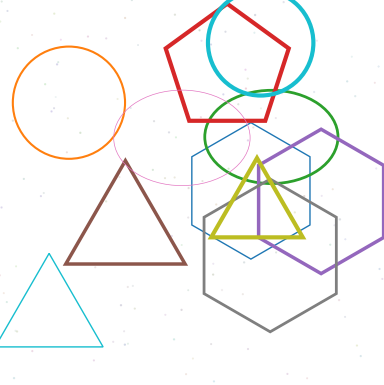[{"shape": "hexagon", "thickness": 1, "radius": 0.89, "center": [0.652, 0.504]}, {"shape": "circle", "thickness": 1.5, "radius": 0.73, "center": [0.179, 0.733]}, {"shape": "oval", "thickness": 2, "radius": 0.87, "center": [0.705, 0.644]}, {"shape": "pentagon", "thickness": 3, "radius": 0.84, "center": [0.59, 0.822]}, {"shape": "hexagon", "thickness": 2.5, "radius": 0.94, "center": [0.834, 0.477]}, {"shape": "triangle", "thickness": 2.5, "radius": 0.89, "center": [0.326, 0.404]}, {"shape": "oval", "thickness": 0.5, "radius": 0.89, "center": [0.472, 0.642]}, {"shape": "hexagon", "thickness": 2, "radius": 0.99, "center": [0.702, 0.337]}, {"shape": "triangle", "thickness": 3, "radius": 0.69, "center": [0.668, 0.452]}, {"shape": "circle", "thickness": 3, "radius": 0.68, "center": [0.677, 0.889]}, {"shape": "triangle", "thickness": 1, "radius": 0.81, "center": [0.128, 0.18]}]